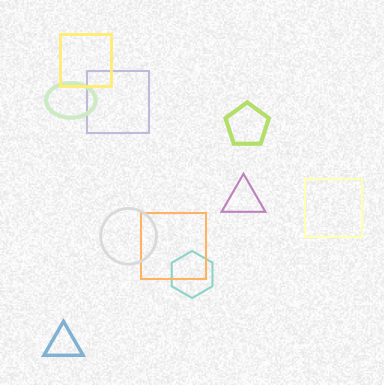[{"shape": "hexagon", "thickness": 1.5, "radius": 0.31, "center": [0.499, 0.287]}, {"shape": "square", "thickness": 1.5, "radius": 0.37, "center": [0.867, 0.46]}, {"shape": "square", "thickness": 1.5, "radius": 0.4, "center": [0.307, 0.736]}, {"shape": "triangle", "thickness": 2.5, "radius": 0.29, "center": [0.165, 0.106]}, {"shape": "square", "thickness": 1.5, "radius": 0.42, "center": [0.451, 0.361]}, {"shape": "pentagon", "thickness": 3, "radius": 0.3, "center": [0.642, 0.675]}, {"shape": "circle", "thickness": 2, "radius": 0.36, "center": [0.334, 0.386]}, {"shape": "triangle", "thickness": 1.5, "radius": 0.33, "center": [0.632, 0.483]}, {"shape": "oval", "thickness": 3, "radius": 0.32, "center": [0.184, 0.739]}, {"shape": "square", "thickness": 2, "radius": 0.34, "center": [0.222, 0.844]}]